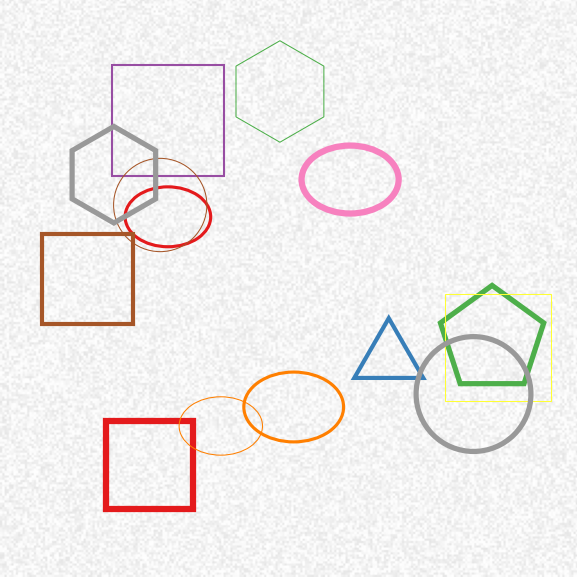[{"shape": "square", "thickness": 3, "radius": 0.38, "center": [0.259, 0.194]}, {"shape": "oval", "thickness": 1.5, "radius": 0.37, "center": [0.291, 0.624]}, {"shape": "triangle", "thickness": 2, "radius": 0.34, "center": [0.673, 0.379]}, {"shape": "hexagon", "thickness": 0.5, "radius": 0.44, "center": [0.485, 0.841]}, {"shape": "pentagon", "thickness": 2.5, "radius": 0.47, "center": [0.852, 0.411]}, {"shape": "square", "thickness": 1, "radius": 0.48, "center": [0.291, 0.791]}, {"shape": "oval", "thickness": 1.5, "radius": 0.43, "center": [0.509, 0.294]}, {"shape": "oval", "thickness": 0.5, "radius": 0.36, "center": [0.382, 0.262]}, {"shape": "square", "thickness": 0.5, "radius": 0.46, "center": [0.862, 0.397]}, {"shape": "square", "thickness": 2, "radius": 0.39, "center": [0.151, 0.516]}, {"shape": "circle", "thickness": 0.5, "radius": 0.4, "center": [0.277, 0.644]}, {"shape": "oval", "thickness": 3, "radius": 0.42, "center": [0.606, 0.688]}, {"shape": "circle", "thickness": 2.5, "radius": 0.5, "center": [0.82, 0.317]}, {"shape": "hexagon", "thickness": 2.5, "radius": 0.42, "center": [0.197, 0.697]}]